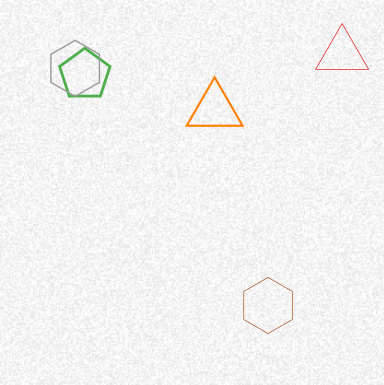[{"shape": "triangle", "thickness": 0.5, "radius": 0.4, "center": [0.889, 0.859]}, {"shape": "pentagon", "thickness": 2, "radius": 0.34, "center": [0.22, 0.806]}, {"shape": "triangle", "thickness": 1.5, "radius": 0.42, "center": [0.557, 0.715]}, {"shape": "hexagon", "thickness": 0.5, "radius": 0.36, "center": [0.696, 0.207]}, {"shape": "hexagon", "thickness": 1, "radius": 0.36, "center": [0.195, 0.823]}]